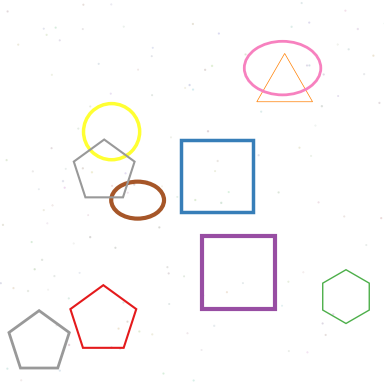[{"shape": "pentagon", "thickness": 1.5, "radius": 0.45, "center": [0.268, 0.169]}, {"shape": "square", "thickness": 2.5, "radius": 0.46, "center": [0.564, 0.543]}, {"shape": "hexagon", "thickness": 1, "radius": 0.35, "center": [0.899, 0.23]}, {"shape": "square", "thickness": 3, "radius": 0.47, "center": [0.619, 0.293]}, {"shape": "triangle", "thickness": 0.5, "radius": 0.42, "center": [0.739, 0.778]}, {"shape": "circle", "thickness": 2.5, "radius": 0.36, "center": [0.29, 0.658]}, {"shape": "oval", "thickness": 3, "radius": 0.34, "center": [0.357, 0.48]}, {"shape": "oval", "thickness": 2, "radius": 0.5, "center": [0.734, 0.823]}, {"shape": "pentagon", "thickness": 1.5, "radius": 0.42, "center": [0.271, 0.555]}, {"shape": "pentagon", "thickness": 2, "radius": 0.41, "center": [0.102, 0.111]}]